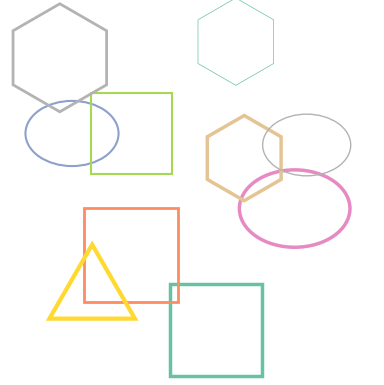[{"shape": "hexagon", "thickness": 0.5, "radius": 0.57, "center": [0.613, 0.892]}, {"shape": "square", "thickness": 2.5, "radius": 0.6, "center": [0.562, 0.143]}, {"shape": "square", "thickness": 2, "radius": 0.61, "center": [0.34, 0.337]}, {"shape": "oval", "thickness": 1.5, "radius": 0.6, "center": [0.187, 0.653]}, {"shape": "oval", "thickness": 2.5, "radius": 0.72, "center": [0.765, 0.458]}, {"shape": "square", "thickness": 1.5, "radius": 0.53, "center": [0.34, 0.654]}, {"shape": "triangle", "thickness": 3, "radius": 0.64, "center": [0.239, 0.236]}, {"shape": "hexagon", "thickness": 2.5, "radius": 0.55, "center": [0.634, 0.589]}, {"shape": "oval", "thickness": 1, "radius": 0.57, "center": [0.797, 0.623]}, {"shape": "hexagon", "thickness": 2, "radius": 0.7, "center": [0.155, 0.85]}]